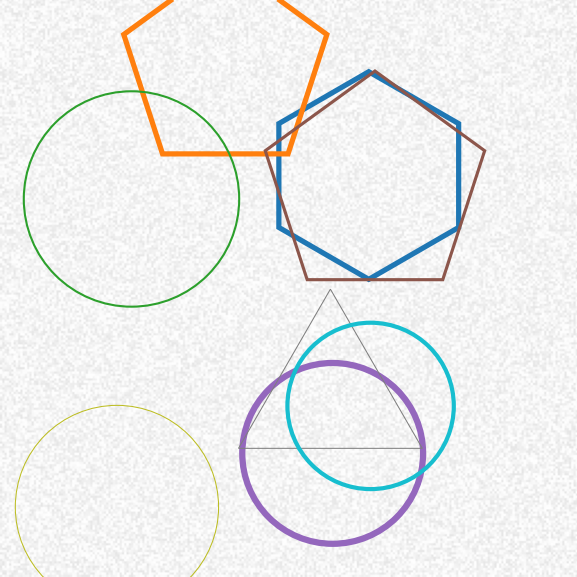[{"shape": "hexagon", "thickness": 2.5, "radius": 0.9, "center": [0.639, 0.695]}, {"shape": "pentagon", "thickness": 2.5, "radius": 0.92, "center": [0.39, 0.882]}, {"shape": "circle", "thickness": 1, "radius": 0.93, "center": [0.228, 0.655]}, {"shape": "circle", "thickness": 3, "radius": 0.78, "center": [0.576, 0.214]}, {"shape": "pentagon", "thickness": 1.5, "radius": 1.0, "center": [0.649, 0.676]}, {"shape": "triangle", "thickness": 0.5, "radius": 0.92, "center": [0.572, 0.315]}, {"shape": "circle", "thickness": 0.5, "radius": 0.88, "center": [0.202, 0.121]}, {"shape": "circle", "thickness": 2, "radius": 0.72, "center": [0.642, 0.296]}]